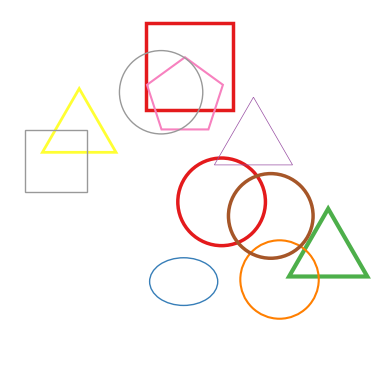[{"shape": "square", "thickness": 2.5, "radius": 0.57, "center": [0.492, 0.828]}, {"shape": "circle", "thickness": 2.5, "radius": 0.57, "center": [0.576, 0.476]}, {"shape": "oval", "thickness": 1, "radius": 0.44, "center": [0.477, 0.269]}, {"shape": "triangle", "thickness": 3, "radius": 0.59, "center": [0.852, 0.34]}, {"shape": "triangle", "thickness": 0.5, "radius": 0.59, "center": [0.658, 0.63]}, {"shape": "circle", "thickness": 1.5, "radius": 0.51, "center": [0.726, 0.274]}, {"shape": "triangle", "thickness": 2, "radius": 0.55, "center": [0.206, 0.66]}, {"shape": "circle", "thickness": 2.5, "radius": 0.55, "center": [0.703, 0.439]}, {"shape": "pentagon", "thickness": 1.5, "radius": 0.52, "center": [0.48, 0.748]}, {"shape": "circle", "thickness": 1, "radius": 0.54, "center": [0.418, 0.76]}, {"shape": "square", "thickness": 1, "radius": 0.4, "center": [0.145, 0.581]}]